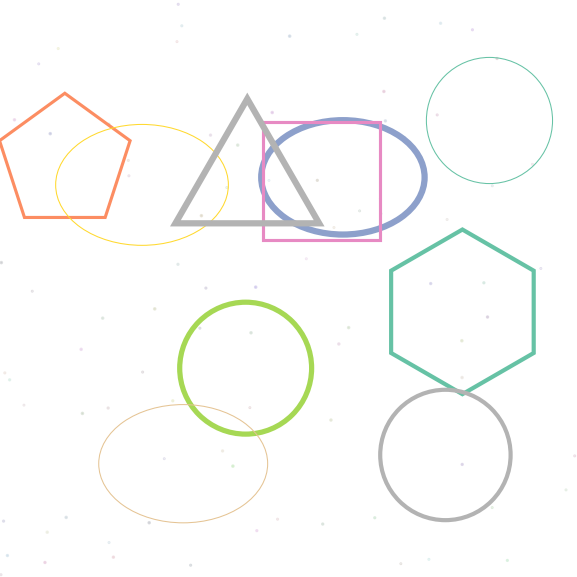[{"shape": "circle", "thickness": 0.5, "radius": 0.55, "center": [0.848, 0.79]}, {"shape": "hexagon", "thickness": 2, "radius": 0.71, "center": [0.801, 0.459]}, {"shape": "pentagon", "thickness": 1.5, "radius": 0.59, "center": [0.112, 0.719]}, {"shape": "oval", "thickness": 3, "radius": 0.71, "center": [0.594, 0.692]}, {"shape": "square", "thickness": 1.5, "radius": 0.51, "center": [0.557, 0.686]}, {"shape": "circle", "thickness": 2.5, "radius": 0.57, "center": [0.425, 0.362]}, {"shape": "oval", "thickness": 0.5, "radius": 0.75, "center": [0.246, 0.679]}, {"shape": "oval", "thickness": 0.5, "radius": 0.73, "center": [0.317, 0.196]}, {"shape": "circle", "thickness": 2, "radius": 0.56, "center": [0.771, 0.211]}, {"shape": "triangle", "thickness": 3, "radius": 0.72, "center": [0.428, 0.684]}]